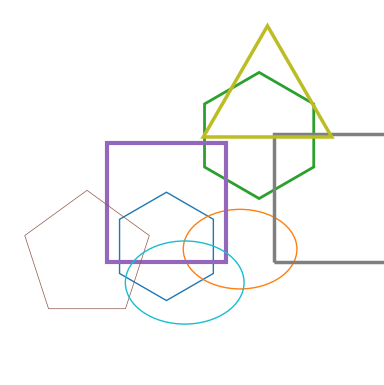[{"shape": "hexagon", "thickness": 1, "radius": 0.7, "center": [0.432, 0.36]}, {"shape": "oval", "thickness": 1, "radius": 0.74, "center": [0.624, 0.353]}, {"shape": "hexagon", "thickness": 2, "radius": 0.82, "center": [0.673, 0.648]}, {"shape": "square", "thickness": 3, "radius": 0.77, "center": [0.432, 0.473]}, {"shape": "pentagon", "thickness": 0.5, "radius": 0.85, "center": [0.226, 0.336]}, {"shape": "square", "thickness": 2.5, "radius": 0.83, "center": [0.878, 0.486]}, {"shape": "triangle", "thickness": 2.5, "radius": 0.96, "center": [0.695, 0.74]}, {"shape": "oval", "thickness": 1, "radius": 0.77, "center": [0.48, 0.266]}]